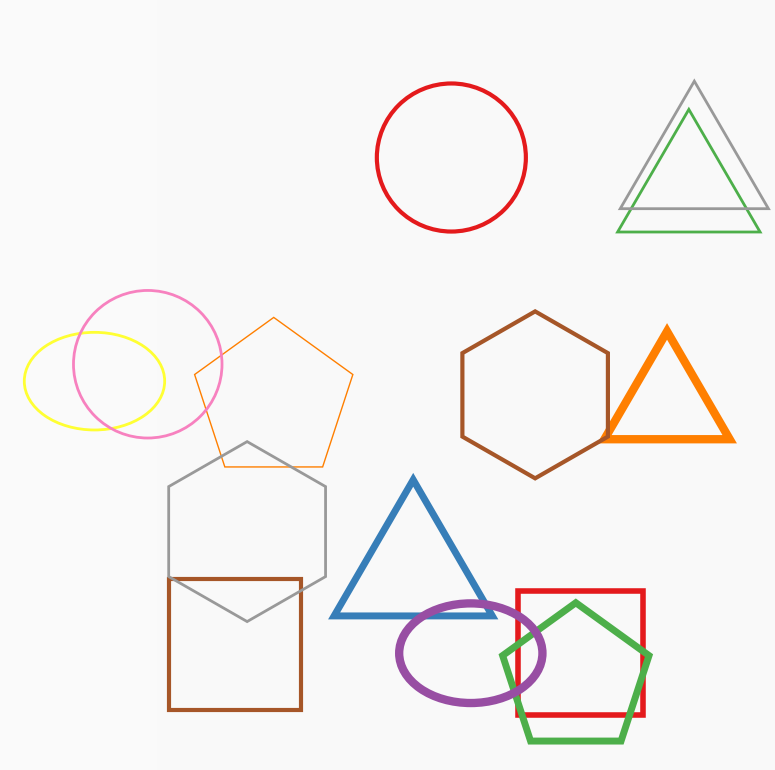[{"shape": "circle", "thickness": 1.5, "radius": 0.48, "center": [0.582, 0.795]}, {"shape": "square", "thickness": 2, "radius": 0.4, "center": [0.75, 0.152]}, {"shape": "triangle", "thickness": 2.5, "radius": 0.59, "center": [0.533, 0.259]}, {"shape": "pentagon", "thickness": 2.5, "radius": 0.5, "center": [0.743, 0.118]}, {"shape": "triangle", "thickness": 1, "radius": 0.53, "center": [0.889, 0.752]}, {"shape": "oval", "thickness": 3, "radius": 0.46, "center": [0.608, 0.152]}, {"shape": "pentagon", "thickness": 0.5, "radius": 0.54, "center": [0.353, 0.48]}, {"shape": "triangle", "thickness": 3, "radius": 0.47, "center": [0.861, 0.476]}, {"shape": "oval", "thickness": 1, "radius": 0.45, "center": [0.122, 0.505]}, {"shape": "hexagon", "thickness": 1.5, "radius": 0.54, "center": [0.691, 0.487]}, {"shape": "square", "thickness": 1.5, "radius": 0.43, "center": [0.303, 0.163]}, {"shape": "circle", "thickness": 1, "radius": 0.48, "center": [0.191, 0.527]}, {"shape": "hexagon", "thickness": 1, "radius": 0.58, "center": [0.319, 0.31]}, {"shape": "triangle", "thickness": 1, "radius": 0.55, "center": [0.896, 0.784]}]